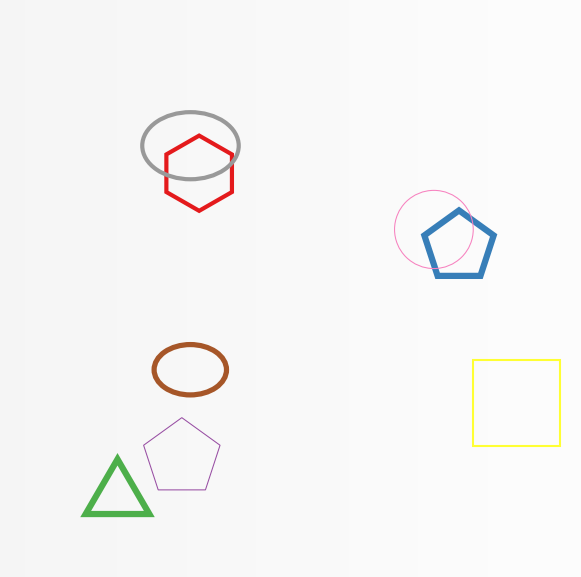[{"shape": "hexagon", "thickness": 2, "radius": 0.33, "center": [0.343, 0.699]}, {"shape": "pentagon", "thickness": 3, "radius": 0.31, "center": [0.79, 0.572]}, {"shape": "triangle", "thickness": 3, "radius": 0.32, "center": [0.202, 0.141]}, {"shape": "pentagon", "thickness": 0.5, "radius": 0.35, "center": [0.313, 0.207]}, {"shape": "square", "thickness": 1, "radius": 0.37, "center": [0.889, 0.302]}, {"shape": "oval", "thickness": 2.5, "radius": 0.31, "center": [0.327, 0.359]}, {"shape": "circle", "thickness": 0.5, "radius": 0.34, "center": [0.746, 0.602]}, {"shape": "oval", "thickness": 2, "radius": 0.41, "center": [0.328, 0.747]}]